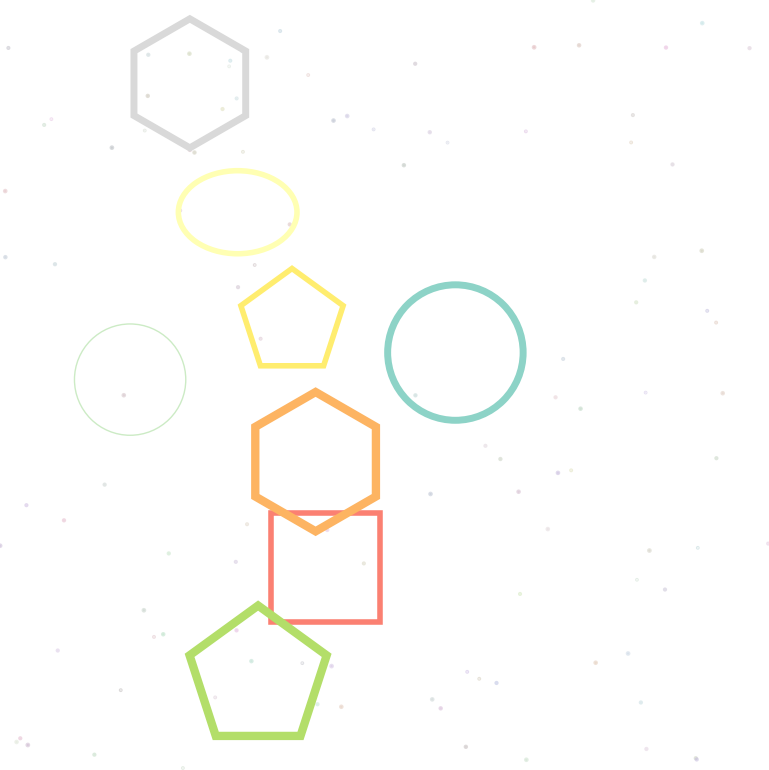[{"shape": "circle", "thickness": 2.5, "radius": 0.44, "center": [0.591, 0.542]}, {"shape": "oval", "thickness": 2, "radius": 0.39, "center": [0.309, 0.724]}, {"shape": "square", "thickness": 2, "radius": 0.35, "center": [0.422, 0.263]}, {"shape": "hexagon", "thickness": 3, "radius": 0.45, "center": [0.41, 0.4]}, {"shape": "pentagon", "thickness": 3, "radius": 0.47, "center": [0.335, 0.12]}, {"shape": "hexagon", "thickness": 2.5, "radius": 0.42, "center": [0.247, 0.892]}, {"shape": "circle", "thickness": 0.5, "radius": 0.36, "center": [0.169, 0.507]}, {"shape": "pentagon", "thickness": 2, "radius": 0.35, "center": [0.379, 0.581]}]